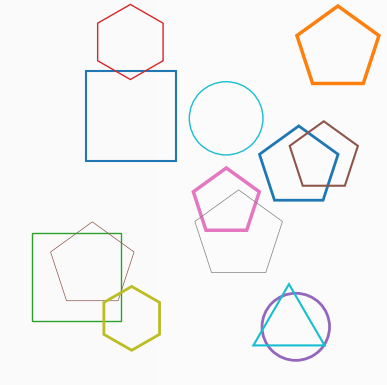[{"shape": "pentagon", "thickness": 2, "radius": 0.53, "center": [0.771, 0.566]}, {"shape": "square", "thickness": 1.5, "radius": 0.59, "center": [0.338, 0.699]}, {"shape": "pentagon", "thickness": 2.5, "radius": 0.56, "center": [0.872, 0.873]}, {"shape": "square", "thickness": 1, "radius": 0.57, "center": [0.198, 0.281]}, {"shape": "hexagon", "thickness": 1, "radius": 0.49, "center": [0.336, 0.891]}, {"shape": "circle", "thickness": 2, "radius": 0.44, "center": [0.763, 0.151]}, {"shape": "pentagon", "thickness": 1.5, "radius": 0.46, "center": [0.836, 0.592]}, {"shape": "pentagon", "thickness": 0.5, "radius": 0.57, "center": [0.238, 0.311]}, {"shape": "pentagon", "thickness": 2.5, "radius": 0.45, "center": [0.584, 0.474]}, {"shape": "pentagon", "thickness": 0.5, "radius": 0.59, "center": [0.616, 0.388]}, {"shape": "hexagon", "thickness": 2, "radius": 0.41, "center": [0.34, 0.173]}, {"shape": "circle", "thickness": 1, "radius": 0.48, "center": [0.584, 0.693]}, {"shape": "triangle", "thickness": 1.5, "radius": 0.53, "center": [0.746, 0.156]}]